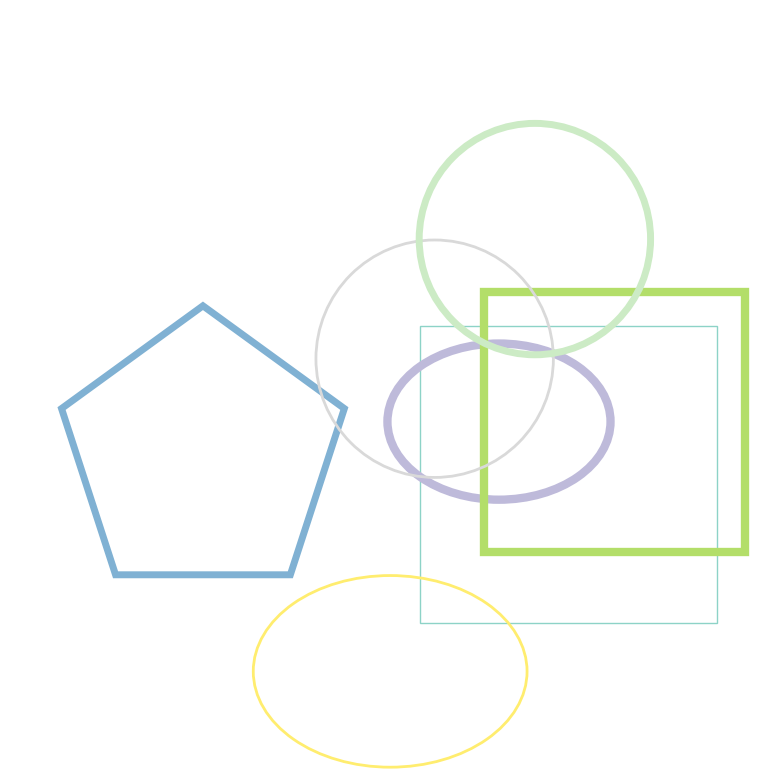[{"shape": "square", "thickness": 0.5, "radius": 0.96, "center": [0.738, 0.384]}, {"shape": "oval", "thickness": 3, "radius": 0.72, "center": [0.648, 0.452]}, {"shape": "pentagon", "thickness": 2.5, "radius": 0.97, "center": [0.264, 0.41]}, {"shape": "square", "thickness": 3, "radius": 0.85, "center": [0.798, 0.452]}, {"shape": "circle", "thickness": 1, "radius": 0.77, "center": [0.564, 0.534]}, {"shape": "circle", "thickness": 2.5, "radius": 0.75, "center": [0.695, 0.69]}, {"shape": "oval", "thickness": 1, "radius": 0.89, "center": [0.507, 0.128]}]